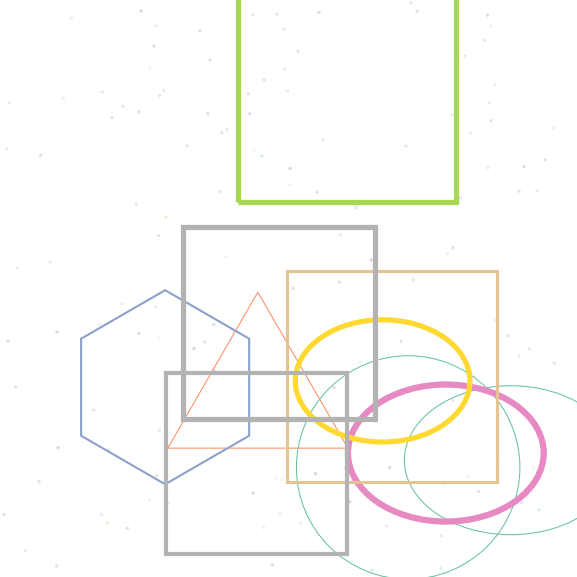[{"shape": "oval", "thickness": 0.5, "radius": 0.92, "center": [0.884, 0.202]}, {"shape": "circle", "thickness": 0.5, "radius": 0.97, "center": [0.707, 0.19]}, {"shape": "triangle", "thickness": 0.5, "radius": 0.9, "center": [0.446, 0.313]}, {"shape": "hexagon", "thickness": 1, "radius": 0.84, "center": [0.286, 0.329]}, {"shape": "oval", "thickness": 3, "radius": 0.85, "center": [0.772, 0.215]}, {"shape": "square", "thickness": 2.5, "radius": 0.94, "center": [0.6, 0.838]}, {"shape": "oval", "thickness": 2.5, "radius": 0.76, "center": [0.663, 0.34]}, {"shape": "square", "thickness": 1.5, "radius": 0.91, "center": [0.679, 0.347]}, {"shape": "square", "thickness": 2, "radius": 0.78, "center": [0.444, 0.197]}, {"shape": "square", "thickness": 2.5, "radius": 0.83, "center": [0.483, 0.44]}]